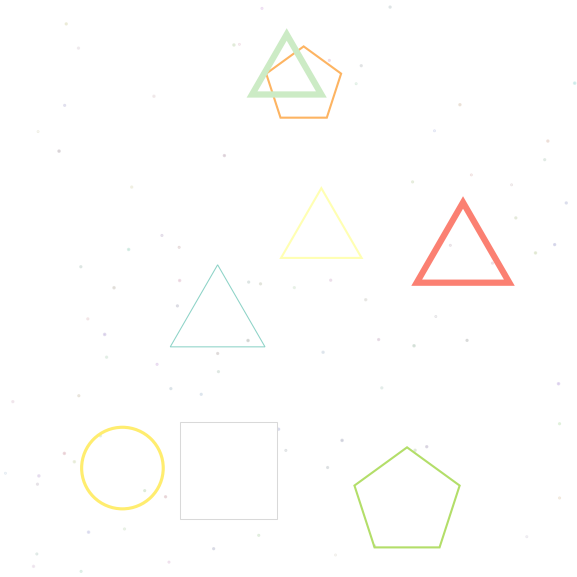[{"shape": "triangle", "thickness": 0.5, "radius": 0.47, "center": [0.377, 0.446]}, {"shape": "triangle", "thickness": 1, "radius": 0.4, "center": [0.556, 0.593]}, {"shape": "triangle", "thickness": 3, "radius": 0.46, "center": [0.802, 0.556]}, {"shape": "pentagon", "thickness": 1, "radius": 0.34, "center": [0.526, 0.851]}, {"shape": "pentagon", "thickness": 1, "radius": 0.48, "center": [0.705, 0.129]}, {"shape": "square", "thickness": 0.5, "radius": 0.42, "center": [0.395, 0.184]}, {"shape": "triangle", "thickness": 3, "radius": 0.35, "center": [0.496, 0.87]}, {"shape": "circle", "thickness": 1.5, "radius": 0.35, "center": [0.212, 0.189]}]